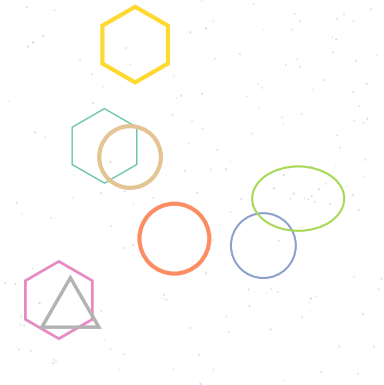[{"shape": "hexagon", "thickness": 1, "radius": 0.48, "center": [0.271, 0.621]}, {"shape": "circle", "thickness": 3, "radius": 0.45, "center": [0.453, 0.38]}, {"shape": "circle", "thickness": 1.5, "radius": 0.42, "center": [0.684, 0.362]}, {"shape": "hexagon", "thickness": 2, "radius": 0.5, "center": [0.153, 0.221]}, {"shape": "oval", "thickness": 1.5, "radius": 0.6, "center": [0.775, 0.484]}, {"shape": "hexagon", "thickness": 3, "radius": 0.49, "center": [0.351, 0.884]}, {"shape": "circle", "thickness": 3, "radius": 0.4, "center": [0.338, 0.592]}, {"shape": "triangle", "thickness": 2.5, "radius": 0.43, "center": [0.183, 0.193]}]